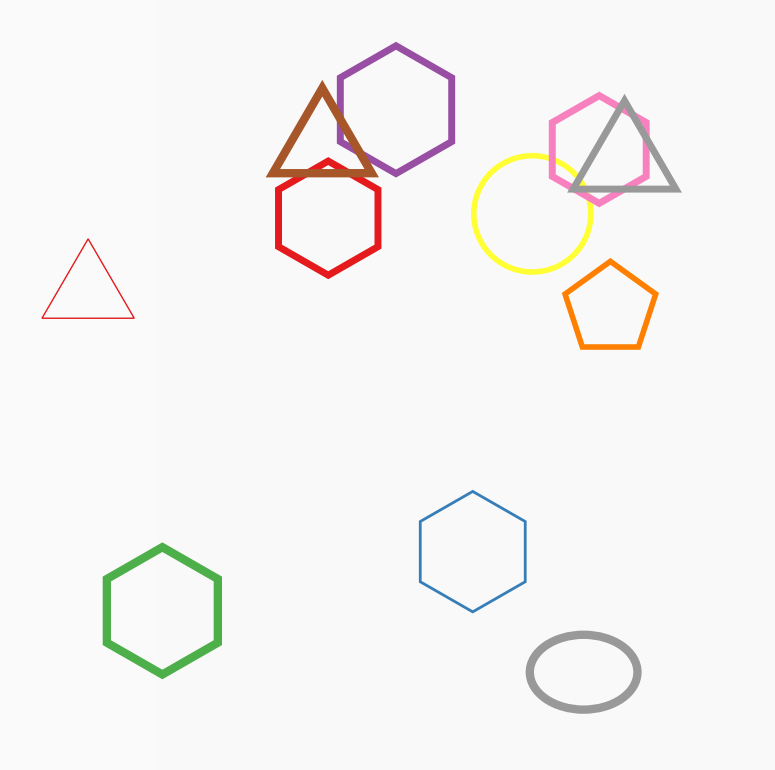[{"shape": "triangle", "thickness": 0.5, "radius": 0.34, "center": [0.114, 0.621]}, {"shape": "hexagon", "thickness": 2.5, "radius": 0.37, "center": [0.424, 0.717]}, {"shape": "hexagon", "thickness": 1, "radius": 0.39, "center": [0.61, 0.284]}, {"shape": "hexagon", "thickness": 3, "radius": 0.41, "center": [0.209, 0.207]}, {"shape": "hexagon", "thickness": 2.5, "radius": 0.41, "center": [0.511, 0.858]}, {"shape": "pentagon", "thickness": 2, "radius": 0.31, "center": [0.788, 0.599]}, {"shape": "circle", "thickness": 2, "radius": 0.38, "center": [0.687, 0.722]}, {"shape": "triangle", "thickness": 3, "radius": 0.37, "center": [0.416, 0.812]}, {"shape": "hexagon", "thickness": 2.5, "radius": 0.35, "center": [0.773, 0.806]}, {"shape": "triangle", "thickness": 2.5, "radius": 0.38, "center": [0.806, 0.793]}, {"shape": "oval", "thickness": 3, "radius": 0.35, "center": [0.753, 0.127]}]